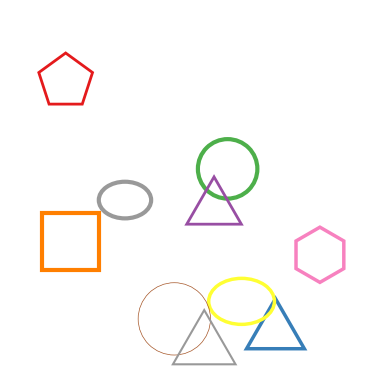[{"shape": "pentagon", "thickness": 2, "radius": 0.37, "center": [0.171, 0.789]}, {"shape": "triangle", "thickness": 2.5, "radius": 0.43, "center": [0.715, 0.138]}, {"shape": "circle", "thickness": 3, "radius": 0.39, "center": [0.591, 0.561]}, {"shape": "triangle", "thickness": 2, "radius": 0.41, "center": [0.556, 0.459]}, {"shape": "square", "thickness": 3, "radius": 0.37, "center": [0.183, 0.373]}, {"shape": "oval", "thickness": 2.5, "radius": 0.43, "center": [0.627, 0.217]}, {"shape": "circle", "thickness": 0.5, "radius": 0.47, "center": [0.453, 0.172]}, {"shape": "hexagon", "thickness": 2.5, "radius": 0.36, "center": [0.831, 0.338]}, {"shape": "triangle", "thickness": 1.5, "radius": 0.47, "center": [0.53, 0.101]}, {"shape": "oval", "thickness": 3, "radius": 0.34, "center": [0.325, 0.48]}]